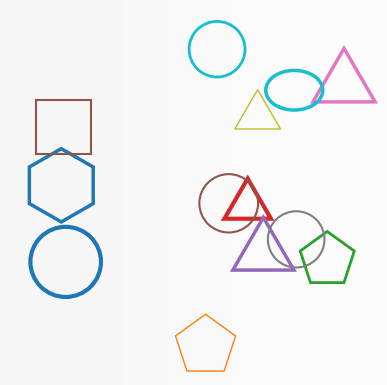[{"shape": "circle", "thickness": 3, "radius": 0.46, "center": [0.17, 0.32]}, {"shape": "hexagon", "thickness": 2.5, "radius": 0.48, "center": [0.158, 0.519]}, {"shape": "pentagon", "thickness": 1, "radius": 0.41, "center": [0.53, 0.102]}, {"shape": "pentagon", "thickness": 2, "radius": 0.37, "center": [0.844, 0.325]}, {"shape": "triangle", "thickness": 3, "radius": 0.35, "center": [0.639, 0.467]}, {"shape": "triangle", "thickness": 2.5, "radius": 0.46, "center": [0.68, 0.344]}, {"shape": "circle", "thickness": 1.5, "radius": 0.38, "center": [0.59, 0.472]}, {"shape": "square", "thickness": 1.5, "radius": 0.35, "center": [0.165, 0.671]}, {"shape": "triangle", "thickness": 2.5, "radius": 0.46, "center": [0.888, 0.782]}, {"shape": "circle", "thickness": 1.5, "radius": 0.37, "center": [0.764, 0.378]}, {"shape": "triangle", "thickness": 1, "radius": 0.34, "center": [0.665, 0.699]}, {"shape": "circle", "thickness": 2, "radius": 0.36, "center": [0.56, 0.872]}, {"shape": "oval", "thickness": 2.5, "radius": 0.37, "center": [0.759, 0.766]}]